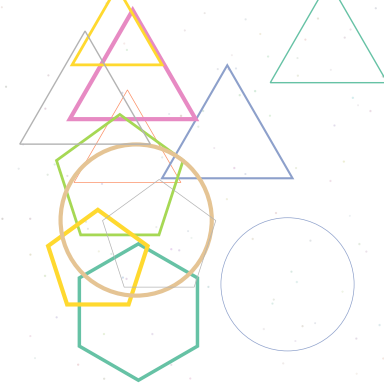[{"shape": "hexagon", "thickness": 2.5, "radius": 0.89, "center": [0.36, 0.189]}, {"shape": "triangle", "thickness": 1, "radius": 0.88, "center": [0.854, 0.873]}, {"shape": "triangle", "thickness": 0.5, "radius": 0.8, "center": [0.331, 0.606]}, {"shape": "triangle", "thickness": 1.5, "radius": 0.98, "center": [0.59, 0.635]}, {"shape": "circle", "thickness": 0.5, "radius": 0.87, "center": [0.747, 0.261]}, {"shape": "triangle", "thickness": 3, "radius": 0.94, "center": [0.345, 0.785]}, {"shape": "pentagon", "thickness": 2, "radius": 0.86, "center": [0.311, 0.53]}, {"shape": "pentagon", "thickness": 3, "radius": 0.68, "center": [0.254, 0.319]}, {"shape": "triangle", "thickness": 2, "radius": 0.67, "center": [0.304, 0.899]}, {"shape": "circle", "thickness": 3, "radius": 0.98, "center": [0.354, 0.428]}, {"shape": "pentagon", "thickness": 0.5, "radius": 0.77, "center": [0.413, 0.379]}, {"shape": "triangle", "thickness": 1, "radius": 0.98, "center": [0.221, 0.724]}]